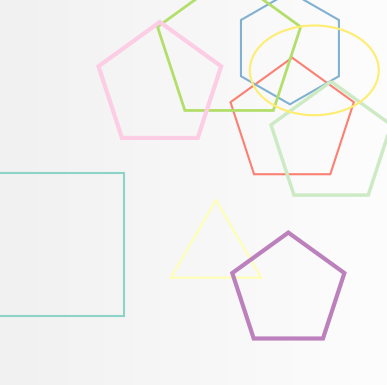[{"shape": "square", "thickness": 1.5, "radius": 0.93, "center": [0.134, 0.365]}, {"shape": "triangle", "thickness": 1.5, "radius": 0.67, "center": [0.557, 0.346]}, {"shape": "pentagon", "thickness": 1.5, "radius": 0.84, "center": [0.754, 0.683]}, {"shape": "hexagon", "thickness": 1.5, "radius": 0.73, "center": [0.748, 0.875]}, {"shape": "pentagon", "thickness": 2, "radius": 0.97, "center": [0.591, 0.87]}, {"shape": "pentagon", "thickness": 3, "radius": 0.83, "center": [0.412, 0.776]}, {"shape": "pentagon", "thickness": 3, "radius": 0.76, "center": [0.744, 0.244]}, {"shape": "pentagon", "thickness": 2.5, "radius": 0.82, "center": [0.854, 0.625]}, {"shape": "oval", "thickness": 1.5, "radius": 0.83, "center": [0.811, 0.817]}]